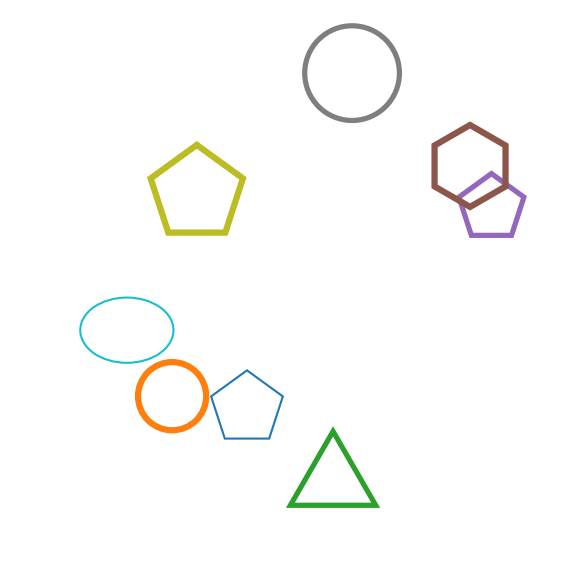[{"shape": "pentagon", "thickness": 1, "radius": 0.33, "center": [0.428, 0.293]}, {"shape": "circle", "thickness": 3, "radius": 0.3, "center": [0.298, 0.313]}, {"shape": "triangle", "thickness": 2.5, "radius": 0.43, "center": [0.577, 0.167]}, {"shape": "pentagon", "thickness": 2.5, "radius": 0.3, "center": [0.851, 0.639]}, {"shape": "hexagon", "thickness": 3, "radius": 0.35, "center": [0.814, 0.712]}, {"shape": "circle", "thickness": 2.5, "radius": 0.41, "center": [0.61, 0.873]}, {"shape": "pentagon", "thickness": 3, "radius": 0.42, "center": [0.341, 0.664]}, {"shape": "oval", "thickness": 1, "radius": 0.4, "center": [0.22, 0.427]}]